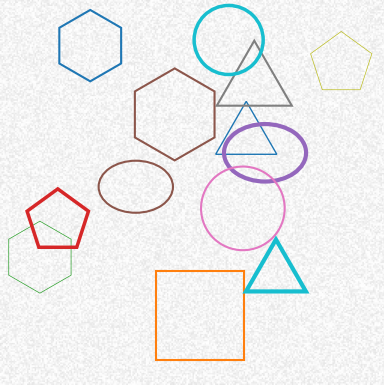[{"shape": "triangle", "thickness": 1, "radius": 0.46, "center": [0.64, 0.645]}, {"shape": "hexagon", "thickness": 1.5, "radius": 0.46, "center": [0.234, 0.881]}, {"shape": "square", "thickness": 1.5, "radius": 0.57, "center": [0.519, 0.181]}, {"shape": "hexagon", "thickness": 0.5, "radius": 0.47, "center": [0.104, 0.332]}, {"shape": "pentagon", "thickness": 2.5, "radius": 0.42, "center": [0.15, 0.426]}, {"shape": "oval", "thickness": 3, "radius": 0.53, "center": [0.688, 0.603]}, {"shape": "oval", "thickness": 1.5, "radius": 0.48, "center": [0.353, 0.515]}, {"shape": "hexagon", "thickness": 1.5, "radius": 0.6, "center": [0.454, 0.703]}, {"shape": "circle", "thickness": 1.5, "radius": 0.54, "center": [0.631, 0.459]}, {"shape": "triangle", "thickness": 1.5, "radius": 0.56, "center": [0.66, 0.782]}, {"shape": "pentagon", "thickness": 0.5, "radius": 0.42, "center": [0.886, 0.835]}, {"shape": "triangle", "thickness": 3, "radius": 0.45, "center": [0.717, 0.288]}, {"shape": "circle", "thickness": 2.5, "radius": 0.45, "center": [0.594, 0.896]}]